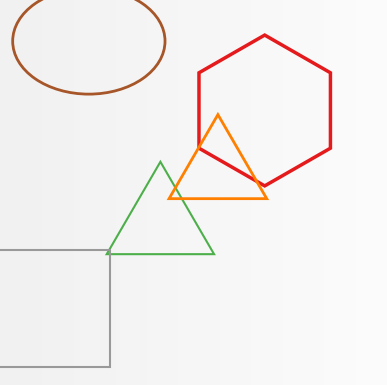[{"shape": "hexagon", "thickness": 2.5, "radius": 0.98, "center": [0.683, 0.713]}, {"shape": "triangle", "thickness": 1.5, "radius": 0.8, "center": [0.414, 0.42]}, {"shape": "triangle", "thickness": 2, "radius": 0.73, "center": [0.562, 0.557]}, {"shape": "oval", "thickness": 2, "radius": 0.98, "center": [0.229, 0.893]}, {"shape": "square", "thickness": 1.5, "radius": 0.76, "center": [0.132, 0.198]}]